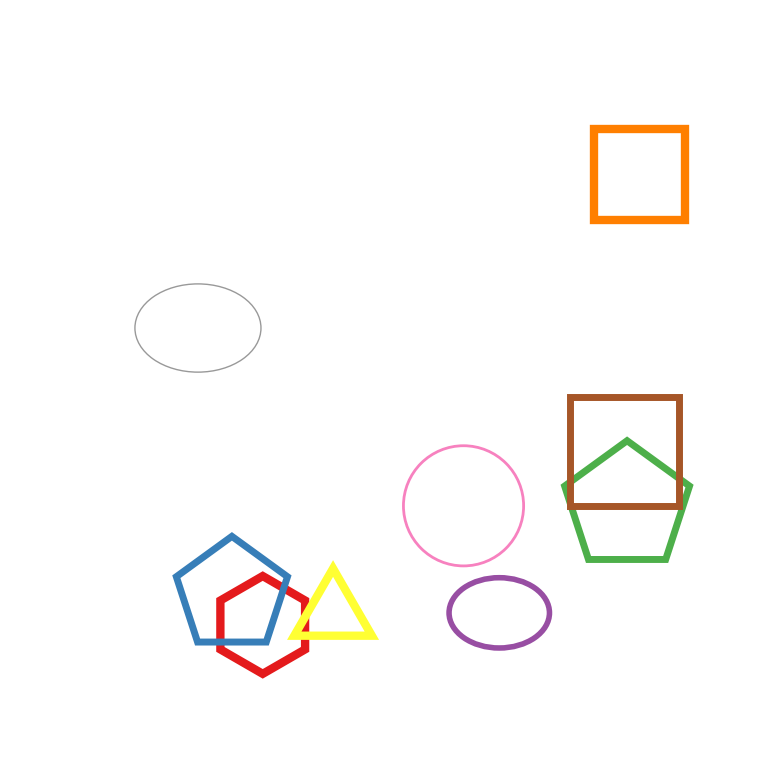[{"shape": "hexagon", "thickness": 3, "radius": 0.32, "center": [0.341, 0.188]}, {"shape": "pentagon", "thickness": 2.5, "radius": 0.38, "center": [0.301, 0.228]}, {"shape": "pentagon", "thickness": 2.5, "radius": 0.43, "center": [0.814, 0.342]}, {"shape": "oval", "thickness": 2, "radius": 0.33, "center": [0.648, 0.204]}, {"shape": "square", "thickness": 3, "radius": 0.3, "center": [0.83, 0.774]}, {"shape": "triangle", "thickness": 3, "radius": 0.29, "center": [0.433, 0.203]}, {"shape": "square", "thickness": 2.5, "radius": 0.35, "center": [0.811, 0.414]}, {"shape": "circle", "thickness": 1, "radius": 0.39, "center": [0.602, 0.343]}, {"shape": "oval", "thickness": 0.5, "radius": 0.41, "center": [0.257, 0.574]}]